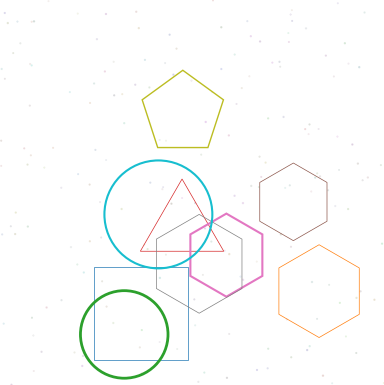[{"shape": "square", "thickness": 0.5, "radius": 0.61, "center": [0.366, 0.185]}, {"shape": "hexagon", "thickness": 0.5, "radius": 0.6, "center": [0.829, 0.244]}, {"shape": "circle", "thickness": 2, "radius": 0.57, "center": [0.323, 0.131]}, {"shape": "triangle", "thickness": 0.5, "radius": 0.63, "center": [0.473, 0.41]}, {"shape": "hexagon", "thickness": 0.5, "radius": 0.5, "center": [0.762, 0.476]}, {"shape": "hexagon", "thickness": 1.5, "radius": 0.54, "center": [0.588, 0.337]}, {"shape": "hexagon", "thickness": 0.5, "radius": 0.64, "center": [0.517, 0.315]}, {"shape": "pentagon", "thickness": 1, "radius": 0.55, "center": [0.475, 0.706]}, {"shape": "circle", "thickness": 1.5, "radius": 0.7, "center": [0.411, 0.443]}]